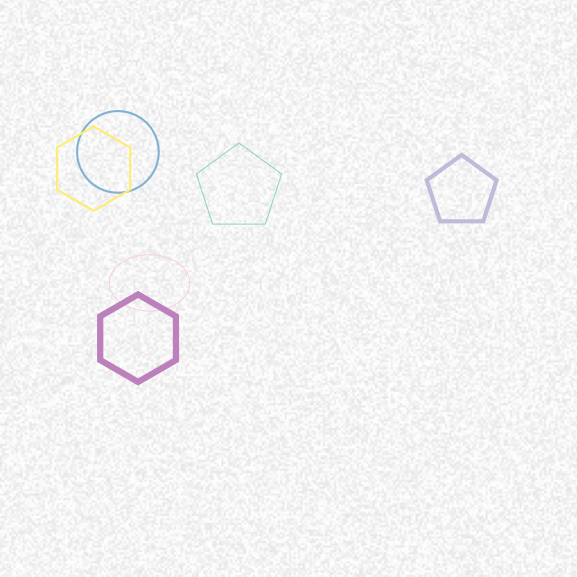[{"shape": "pentagon", "thickness": 0.5, "radius": 0.39, "center": [0.414, 0.674]}, {"shape": "pentagon", "thickness": 2, "radius": 0.32, "center": [0.799, 0.667]}, {"shape": "circle", "thickness": 1, "radius": 0.35, "center": [0.204, 0.736]}, {"shape": "oval", "thickness": 0.5, "radius": 0.35, "center": [0.259, 0.509]}, {"shape": "hexagon", "thickness": 3, "radius": 0.38, "center": [0.239, 0.413]}, {"shape": "hexagon", "thickness": 1, "radius": 0.37, "center": [0.162, 0.707]}]